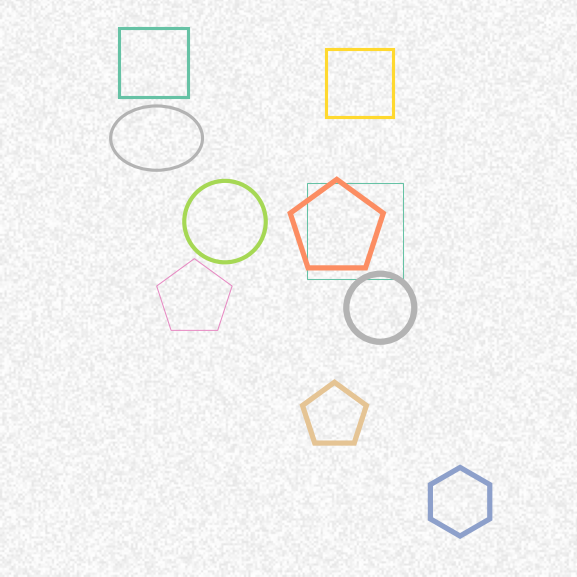[{"shape": "square", "thickness": 1.5, "radius": 0.3, "center": [0.266, 0.891]}, {"shape": "square", "thickness": 0.5, "radius": 0.41, "center": [0.615, 0.599]}, {"shape": "pentagon", "thickness": 2.5, "radius": 0.42, "center": [0.583, 0.604]}, {"shape": "hexagon", "thickness": 2.5, "radius": 0.3, "center": [0.797, 0.13]}, {"shape": "pentagon", "thickness": 0.5, "radius": 0.34, "center": [0.337, 0.483]}, {"shape": "circle", "thickness": 2, "radius": 0.35, "center": [0.39, 0.615]}, {"shape": "square", "thickness": 1.5, "radius": 0.29, "center": [0.622, 0.856]}, {"shape": "pentagon", "thickness": 2.5, "radius": 0.29, "center": [0.579, 0.279]}, {"shape": "oval", "thickness": 1.5, "radius": 0.4, "center": [0.271, 0.76]}, {"shape": "circle", "thickness": 3, "radius": 0.29, "center": [0.659, 0.466]}]